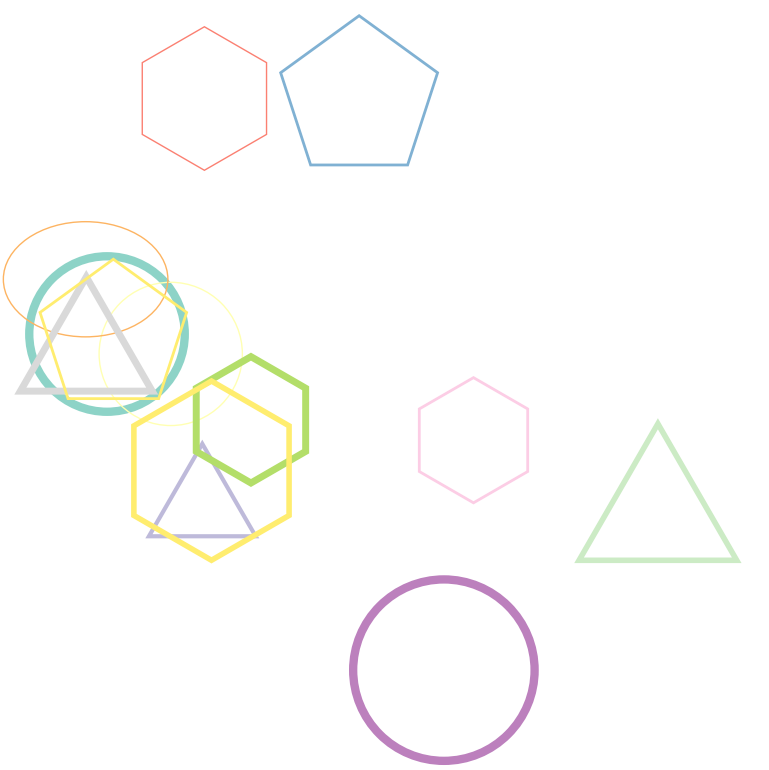[{"shape": "circle", "thickness": 3, "radius": 0.5, "center": [0.139, 0.566]}, {"shape": "circle", "thickness": 0.5, "radius": 0.47, "center": [0.222, 0.54]}, {"shape": "triangle", "thickness": 1.5, "radius": 0.4, "center": [0.263, 0.344]}, {"shape": "hexagon", "thickness": 0.5, "radius": 0.47, "center": [0.265, 0.872]}, {"shape": "pentagon", "thickness": 1, "radius": 0.54, "center": [0.466, 0.872]}, {"shape": "oval", "thickness": 0.5, "radius": 0.53, "center": [0.111, 0.637]}, {"shape": "hexagon", "thickness": 2.5, "radius": 0.41, "center": [0.326, 0.455]}, {"shape": "hexagon", "thickness": 1, "radius": 0.41, "center": [0.615, 0.428]}, {"shape": "triangle", "thickness": 2.5, "radius": 0.49, "center": [0.112, 0.541]}, {"shape": "circle", "thickness": 3, "radius": 0.59, "center": [0.576, 0.13]}, {"shape": "triangle", "thickness": 2, "radius": 0.59, "center": [0.854, 0.331]}, {"shape": "hexagon", "thickness": 2, "radius": 0.58, "center": [0.275, 0.389]}, {"shape": "pentagon", "thickness": 1, "radius": 0.5, "center": [0.147, 0.563]}]